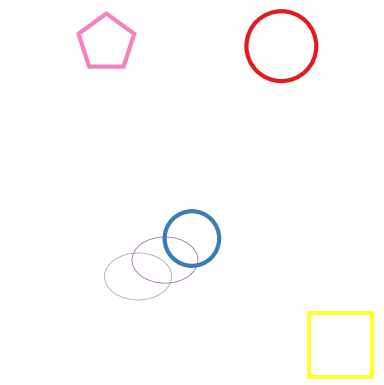[{"shape": "circle", "thickness": 3, "radius": 0.45, "center": [0.731, 0.88]}, {"shape": "circle", "thickness": 3, "radius": 0.35, "center": [0.498, 0.38]}, {"shape": "oval", "thickness": 0.5, "radius": 0.43, "center": [0.428, 0.325]}, {"shape": "square", "thickness": 3, "radius": 0.41, "center": [0.884, 0.103]}, {"shape": "pentagon", "thickness": 3, "radius": 0.38, "center": [0.276, 0.889]}, {"shape": "oval", "thickness": 0.5, "radius": 0.44, "center": [0.358, 0.282]}]